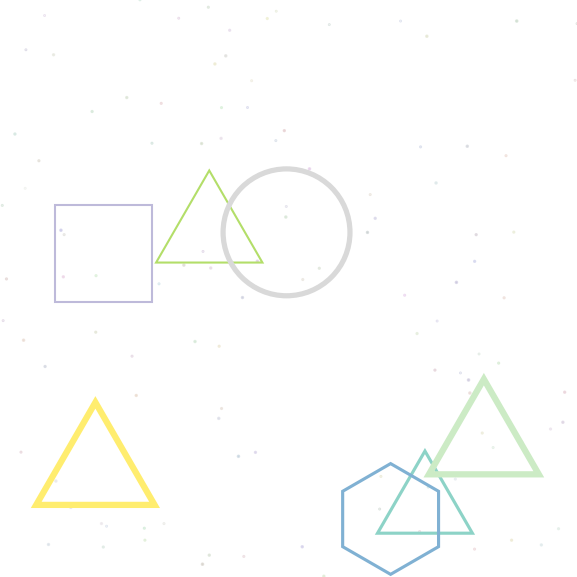[{"shape": "triangle", "thickness": 1.5, "radius": 0.47, "center": [0.736, 0.123]}, {"shape": "square", "thickness": 1, "radius": 0.42, "center": [0.179, 0.56]}, {"shape": "hexagon", "thickness": 1.5, "radius": 0.48, "center": [0.676, 0.1]}, {"shape": "triangle", "thickness": 1, "radius": 0.53, "center": [0.362, 0.598]}, {"shape": "circle", "thickness": 2.5, "radius": 0.55, "center": [0.496, 0.597]}, {"shape": "triangle", "thickness": 3, "radius": 0.55, "center": [0.838, 0.233]}, {"shape": "triangle", "thickness": 3, "radius": 0.59, "center": [0.165, 0.184]}]